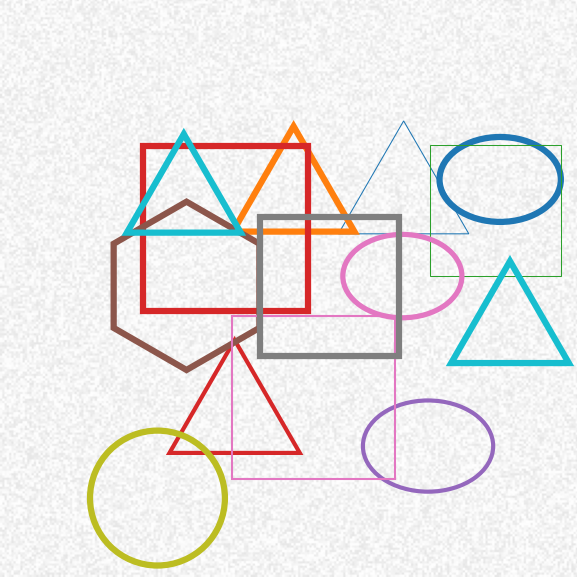[{"shape": "oval", "thickness": 3, "radius": 0.53, "center": [0.866, 0.688]}, {"shape": "triangle", "thickness": 0.5, "radius": 0.65, "center": [0.699, 0.659]}, {"shape": "triangle", "thickness": 3, "radius": 0.61, "center": [0.508, 0.659]}, {"shape": "square", "thickness": 0.5, "radius": 0.57, "center": [0.858, 0.635]}, {"shape": "square", "thickness": 3, "radius": 0.72, "center": [0.39, 0.603]}, {"shape": "triangle", "thickness": 2, "radius": 0.65, "center": [0.406, 0.28]}, {"shape": "oval", "thickness": 2, "radius": 0.56, "center": [0.741, 0.227]}, {"shape": "hexagon", "thickness": 3, "radius": 0.73, "center": [0.323, 0.504]}, {"shape": "square", "thickness": 1, "radius": 0.7, "center": [0.543, 0.311]}, {"shape": "oval", "thickness": 2.5, "radius": 0.52, "center": [0.697, 0.521]}, {"shape": "square", "thickness": 3, "radius": 0.6, "center": [0.57, 0.503]}, {"shape": "circle", "thickness": 3, "radius": 0.58, "center": [0.273, 0.137]}, {"shape": "triangle", "thickness": 3, "radius": 0.59, "center": [0.883, 0.429]}, {"shape": "triangle", "thickness": 3, "radius": 0.57, "center": [0.318, 0.653]}]